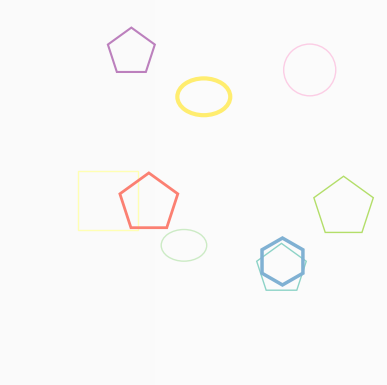[{"shape": "pentagon", "thickness": 1, "radius": 0.34, "center": [0.726, 0.301]}, {"shape": "square", "thickness": 1, "radius": 0.39, "center": [0.279, 0.479]}, {"shape": "pentagon", "thickness": 2, "radius": 0.39, "center": [0.384, 0.472]}, {"shape": "hexagon", "thickness": 2.5, "radius": 0.3, "center": [0.729, 0.321]}, {"shape": "pentagon", "thickness": 1, "radius": 0.4, "center": [0.887, 0.462]}, {"shape": "circle", "thickness": 1, "radius": 0.34, "center": [0.799, 0.818]}, {"shape": "pentagon", "thickness": 1.5, "radius": 0.32, "center": [0.339, 0.865]}, {"shape": "oval", "thickness": 1, "radius": 0.29, "center": [0.475, 0.363]}, {"shape": "oval", "thickness": 3, "radius": 0.34, "center": [0.526, 0.749]}]